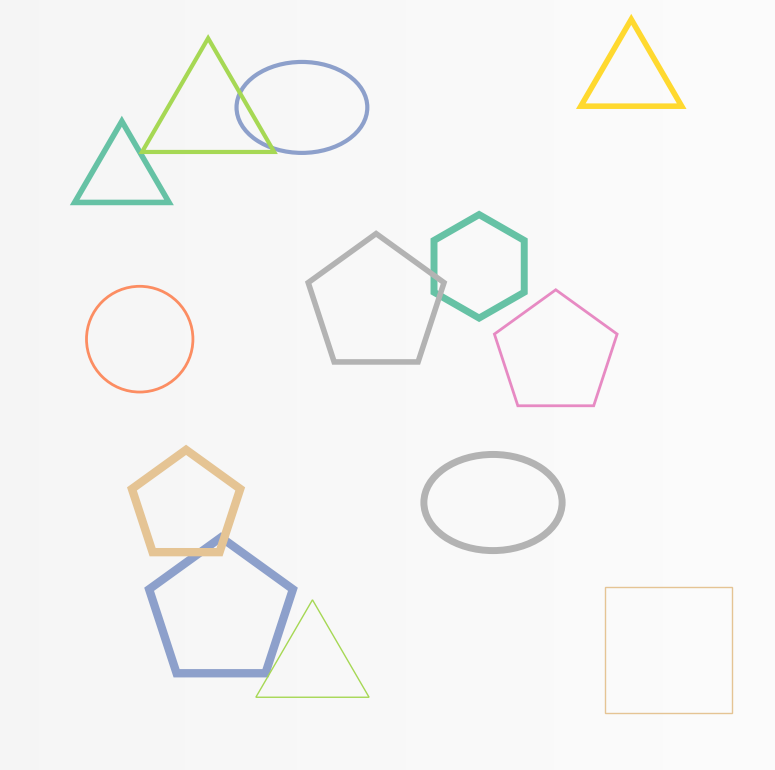[{"shape": "hexagon", "thickness": 2.5, "radius": 0.34, "center": [0.618, 0.654]}, {"shape": "triangle", "thickness": 2, "radius": 0.35, "center": [0.157, 0.772]}, {"shape": "circle", "thickness": 1, "radius": 0.34, "center": [0.18, 0.56]}, {"shape": "oval", "thickness": 1.5, "radius": 0.42, "center": [0.39, 0.86]}, {"shape": "pentagon", "thickness": 3, "radius": 0.49, "center": [0.285, 0.205]}, {"shape": "pentagon", "thickness": 1, "radius": 0.42, "center": [0.717, 0.54]}, {"shape": "triangle", "thickness": 0.5, "radius": 0.42, "center": [0.403, 0.137]}, {"shape": "triangle", "thickness": 1.5, "radius": 0.49, "center": [0.269, 0.852]}, {"shape": "triangle", "thickness": 2, "radius": 0.38, "center": [0.815, 0.9]}, {"shape": "pentagon", "thickness": 3, "radius": 0.37, "center": [0.24, 0.342]}, {"shape": "square", "thickness": 0.5, "radius": 0.41, "center": [0.863, 0.156]}, {"shape": "pentagon", "thickness": 2, "radius": 0.46, "center": [0.485, 0.604]}, {"shape": "oval", "thickness": 2.5, "radius": 0.45, "center": [0.636, 0.347]}]